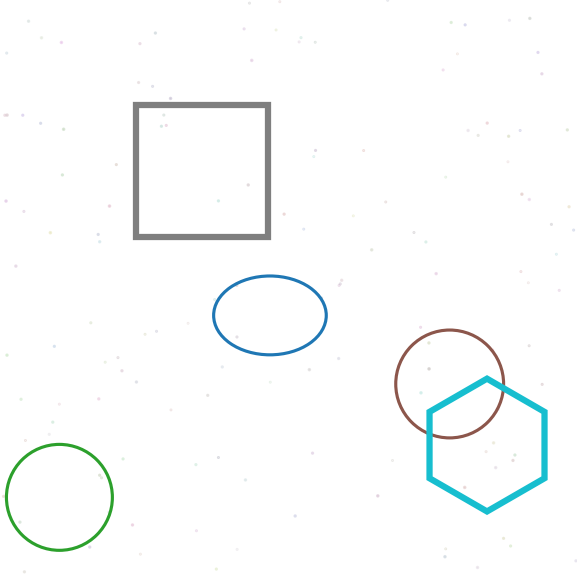[{"shape": "oval", "thickness": 1.5, "radius": 0.49, "center": [0.467, 0.453]}, {"shape": "circle", "thickness": 1.5, "radius": 0.46, "center": [0.103, 0.138]}, {"shape": "circle", "thickness": 1.5, "radius": 0.47, "center": [0.779, 0.334]}, {"shape": "square", "thickness": 3, "radius": 0.57, "center": [0.35, 0.703]}, {"shape": "hexagon", "thickness": 3, "radius": 0.57, "center": [0.843, 0.228]}]